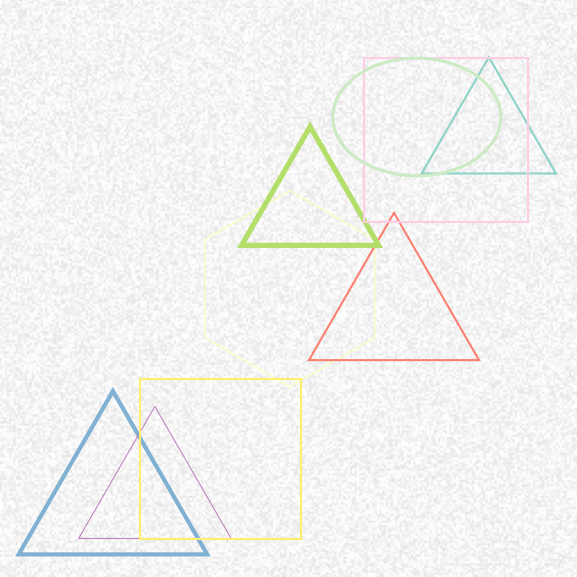[{"shape": "triangle", "thickness": 1, "radius": 0.67, "center": [0.847, 0.766]}, {"shape": "hexagon", "thickness": 0.5, "radius": 0.85, "center": [0.502, 0.499]}, {"shape": "triangle", "thickness": 1, "radius": 0.85, "center": [0.682, 0.461]}, {"shape": "triangle", "thickness": 2, "radius": 0.94, "center": [0.196, 0.133]}, {"shape": "triangle", "thickness": 2.5, "radius": 0.69, "center": [0.537, 0.643]}, {"shape": "square", "thickness": 1, "radius": 0.71, "center": [0.772, 0.757]}, {"shape": "triangle", "thickness": 0.5, "radius": 0.76, "center": [0.268, 0.143]}, {"shape": "oval", "thickness": 1.5, "radius": 0.73, "center": [0.722, 0.797]}, {"shape": "square", "thickness": 1, "radius": 0.69, "center": [0.382, 0.204]}]